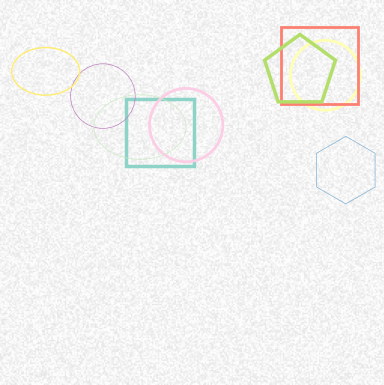[{"shape": "square", "thickness": 2.5, "radius": 0.44, "center": [0.416, 0.655]}, {"shape": "circle", "thickness": 2, "radius": 0.45, "center": [0.845, 0.805]}, {"shape": "square", "thickness": 2, "radius": 0.5, "center": [0.831, 0.831]}, {"shape": "hexagon", "thickness": 0.5, "radius": 0.44, "center": [0.898, 0.558]}, {"shape": "pentagon", "thickness": 2.5, "radius": 0.48, "center": [0.779, 0.814]}, {"shape": "circle", "thickness": 2, "radius": 0.48, "center": [0.484, 0.675]}, {"shape": "circle", "thickness": 0.5, "radius": 0.42, "center": [0.267, 0.75]}, {"shape": "oval", "thickness": 0.5, "radius": 0.6, "center": [0.364, 0.67]}, {"shape": "oval", "thickness": 1, "radius": 0.44, "center": [0.119, 0.815]}]